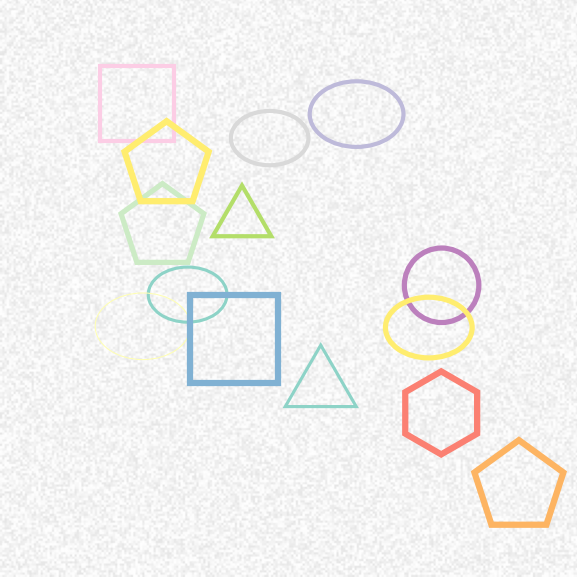[{"shape": "oval", "thickness": 1.5, "radius": 0.34, "center": [0.325, 0.489]}, {"shape": "triangle", "thickness": 1.5, "radius": 0.35, "center": [0.555, 0.331]}, {"shape": "oval", "thickness": 0.5, "radius": 0.41, "center": [0.247, 0.434]}, {"shape": "oval", "thickness": 2, "radius": 0.41, "center": [0.617, 0.802]}, {"shape": "hexagon", "thickness": 3, "radius": 0.36, "center": [0.764, 0.284]}, {"shape": "square", "thickness": 3, "radius": 0.38, "center": [0.404, 0.412]}, {"shape": "pentagon", "thickness": 3, "radius": 0.4, "center": [0.899, 0.156]}, {"shape": "triangle", "thickness": 2, "radius": 0.29, "center": [0.419, 0.619]}, {"shape": "square", "thickness": 2, "radius": 0.32, "center": [0.237, 0.819]}, {"shape": "oval", "thickness": 2, "radius": 0.34, "center": [0.467, 0.76]}, {"shape": "circle", "thickness": 2.5, "radius": 0.32, "center": [0.765, 0.505]}, {"shape": "pentagon", "thickness": 2.5, "radius": 0.38, "center": [0.281, 0.606]}, {"shape": "pentagon", "thickness": 3, "radius": 0.38, "center": [0.289, 0.713]}, {"shape": "oval", "thickness": 2.5, "radius": 0.38, "center": [0.743, 0.432]}]